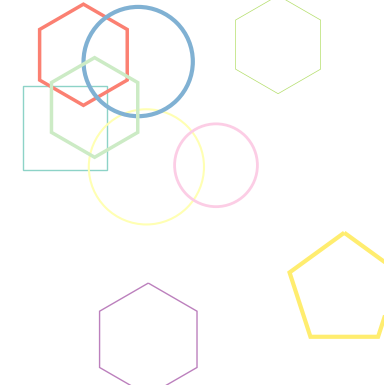[{"shape": "square", "thickness": 1, "radius": 0.55, "center": [0.168, 0.668]}, {"shape": "circle", "thickness": 1.5, "radius": 0.75, "center": [0.38, 0.567]}, {"shape": "hexagon", "thickness": 2.5, "radius": 0.66, "center": [0.217, 0.858]}, {"shape": "circle", "thickness": 3, "radius": 0.71, "center": [0.359, 0.84]}, {"shape": "hexagon", "thickness": 0.5, "radius": 0.64, "center": [0.722, 0.884]}, {"shape": "circle", "thickness": 2, "radius": 0.54, "center": [0.561, 0.571]}, {"shape": "hexagon", "thickness": 1, "radius": 0.73, "center": [0.385, 0.119]}, {"shape": "hexagon", "thickness": 2.5, "radius": 0.65, "center": [0.246, 0.721]}, {"shape": "pentagon", "thickness": 3, "radius": 0.75, "center": [0.894, 0.246]}]